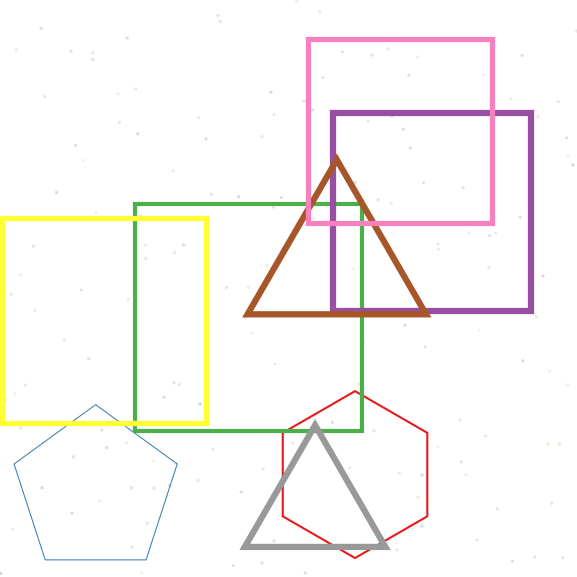[{"shape": "hexagon", "thickness": 1, "radius": 0.72, "center": [0.615, 0.177]}, {"shape": "pentagon", "thickness": 0.5, "radius": 0.74, "center": [0.166, 0.15]}, {"shape": "square", "thickness": 2, "radius": 0.98, "center": [0.43, 0.449]}, {"shape": "square", "thickness": 3, "radius": 0.86, "center": [0.747, 0.632]}, {"shape": "square", "thickness": 2.5, "radius": 0.88, "center": [0.18, 0.444]}, {"shape": "triangle", "thickness": 3, "radius": 0.89, "center": [0.583, 0.544]}, {"shape": "square", "thickness": 2.5, "radius": 0.79, "center": [0.693, 0.772]}, {"shape": "triangle", "thickness": 3, "radius": 0.7, "center": [0.546, 0.122]}]